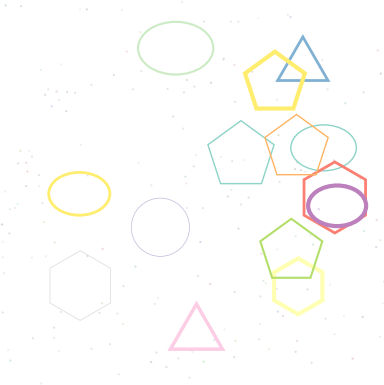[{"shape": "oval", "thickness": 1, "radius": 0.43, "center": [0.841, 0.616]}, {"shape": "pentagon", "thickness": 1, "radius": 0.45, "center": [0.626, 0.596]}, {"shape": "hexagon", "thickness": 3, "radius": 0.36, "center": [0.775, 0.256]}, {"shape": "circle", "thickness": 0.5, "radius": 0.38, "center": [0.417, 0.41]}, {"shape": "hexagon", "thickness": 2, "radius": 0.46, "center": [0.87, 0.487]}, {"shape": "triangle", "thickness": 2, "radius": 0.38, "center": [0.787, 0.829]}, {"shape": "pentagon", "thickness": 1, "radius": 0.43, "center": [0.77, 0.616]}, {"shape": "pentagon", "thickness": 1.5, "radius": 0.42, "center": [0.757, 0.347]}, {"shape": "triangle", "thickness": 2.5, "radius": 0.39, "center": [0.51, 0.132]}, {"shape": "hexagon", "thickness": 0.5, "radius": 0.45, "center": [0.208, 0.258]}, {"shape": "oval", "thickness": 3, "radius": 0.38, "center": [0.876, 0.465]}, {"shape": "oval", "thickness": 1.5, "radius": 0.49, "center": [0.456, 0.875]}, {"shape": "pentagon", "thickness": 3, "radius": 0.41, "center": [0.714, 0.784]}, {"shape": "oval", "thickness": 2, "radius": 0.4, "center": [0.206, 0.497]}]